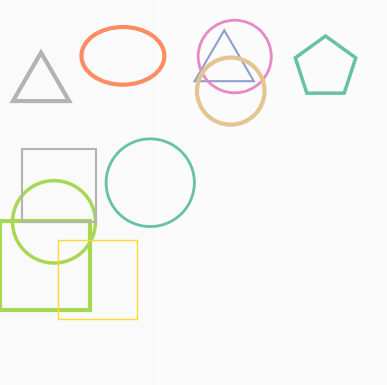[{"shape": "circle", "thickness": 2, "radius": 0.57, "center": [0.388, 0.525]}, {"shape": "pentagon", "thickness": 2.5, "radius": 0.41, "center": [0.84, 0.824]}, {"shape": "oval", "thickness": 3, "radius": 0.53, "center": [0.317, 0.855]}, {"shape": "triangle", "thickness": 1.5, "radius": 0.44, "center": [0.579, 0.833]}, {"shape": "circle", "thickness": 2, "radius": 0.47, "center": [0.606, 0.853]}, {"shape": "circle", "thickness": 2.5, "radius": 0.53, "center": [0.139, 0.424]}, {"shape": "square", "thickness": 3, "radius": 0.58, "center": [0.116, 0.311]}, {"shape": "square", "thickness": 1, "radius": 0.51, "center": [0.251, 0.274]}, {"shape": "circle", "thickness": 3, "radius": 0.44, "center": [0.595, 0.763]}, {"shape": "triangle", "thickness": 3, "radius": 0.42, "center": [0.106, 0.779]}, {"shape": "square", "thickness": 1.5, "radius": 0.48, "center": [0.152, 0.518]}]